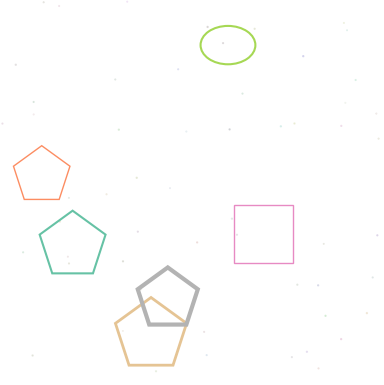[{"shape": "pentagon", "thickness": 1.5, "radius": 0.45, "center": [0.189, 0.363]}, {"shape": "pentagon", "thickness": 1, "radius": 0.39, "center": [0.108, 0.544]}, {"shape": "square", "thickness": 1, "radius": 0.38, "center": [0.685, 0.392]}, {"shape": "oval", "thickness": 1.5, "radius": 0.36, "center": [0.592, 0.883]}, {"shape": "pentagon", "thickness": 2, "radius": 0.49, "center": [0.392, 0.13]}, {"shape": "pentagon", "thickness": 3, "radius": 0.41, "center": [0.436, 0.223]}]